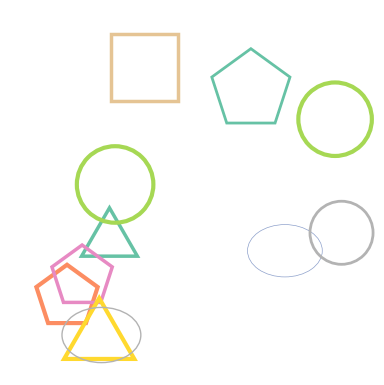[{"shape": "pentagon", "thickness": 2, "radius": 0.53, "center": [0.652, 0.767]}, {"shape": "triangle", "thickness": 2.5, "radius": 0.42, "center": [0.284, 0.376]}, {"shape": "pentagon", "thickness": 3, "radius": 0.42, "center": [0.174, 0.229]}, {"shape": "oval", "thickness": 0.5, "radius": 0.49, "center": [0.74, 0.349]}, {"shape": "pentagon", "thickness": 2.5, "radius": 0.41, "center": [0.213, 0.281]}, {"shape": "circle", "thickness": 3, "radius": 0.48, "center": [0.87, 0.69]}, {"shape": "circle", "thickness": 3, "radius": 0.5, "center": [0.299, 0.521]}, {"shape": "triangle", "thickness": 3, "radius": 0.53, "center": [0.258, 0.12]}, {"shape": "square", "thickness": 2.5, "radius": 0.43, "center": [0.375, 0.825]}, {"shape": "oval", "thickness": 1, "radius": 0.51, "center": [0.263, 0.13]}, {"shape": "circle", "thickness": 2, "radius": 0.41, "center": [0.887, 0.395]}]